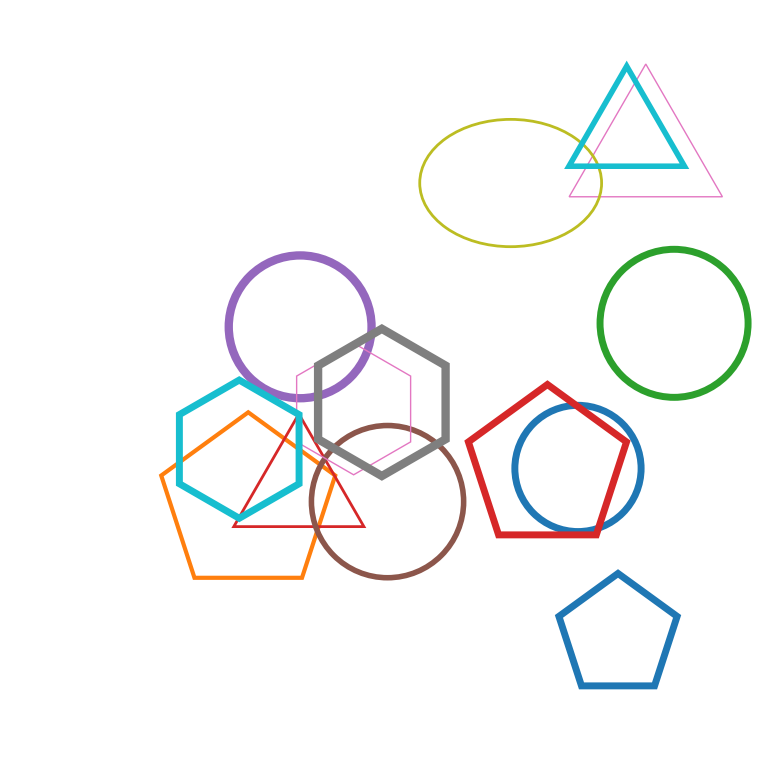[{"shape": "pentagon", "thickness": 2.5, "radius": 0.4, "center": [0.803, 0.175]}, {"shape": "circle", "thickness": 2.5, "radius": 0.41, "center": [0.751, 0.392]}, {"shape": "pentagon", "thickness": 1.5, "radius": 0.59, "center": [0.322, 0.346]}, {"shape": "circle", "thickness": 2.5, "radius": 0.48, "center": [0.875, 0.58]}, {"shape": "pentagon", "thickness": 2.5, "radius": 0.54, "center": [0.711, 0.393]}, {"shape": "triangle", "thickness": 1, "radius": 0.49, "center": [0.388, 0.365]}, {"shape": "circle", "thickness": 3, "radius": 0.46, "center": [0.39, 0.576]}, {"shape": "circle", "thickness": 2, "radius": 0.49, "center": [0.503, 0.349]}, {"shape": "hexagon", "thickness": 0.5, "radius": 0.43, "center": [0.459, 0.469]}, {"shape": "triangle", "thickness": 0.5, "radius": 0.57, "center": [0.839, 0.802]}, {"shape": "hexagon", "thickness": 3, "radius": 0.48, "center": [0.496, 0.477]}, {"shape": "oval", "thickness": 1, "radius": 0.59, "center": [0.663, 0.762]}, {"shape": "hexagon", "thickness": 2.5, "radius": 0.45, "center": [0.311, 0.417]}, {"shape": "triangle", "thickness": 2, "radius": 0.43, "center": [0.814, 0.827]}]